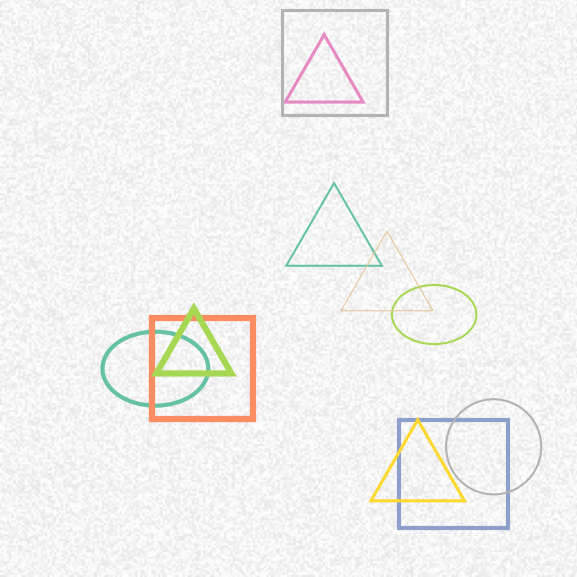[{"shape": "oval", "thickness": 2, "radius": 0.46, "center": [0.269, 0.361]}, {"shape": "triangle", "thickness": 1, "radius": 0.48, "center": [0.578, 0.587]}, {"shape": "square", "thickness": 3, "radius": 0.44, "center": [0.351, 0.361]}, {"shape": "square", "thickness": 2, "radius": 0.47, "center": [0.785, 0.179]}, {"shape": "triangle", "thickness": 1.5, "radius": 0.39, "center": [0.561, 0.861]}, {"shape": "oval", "thickness": 1, "radius": 0.37, "center": [0.752, 0.454]}, {"shape": "triangle", "thickness": 3, "radius": 0.37, "center": [0.336, 0.39]}, {"shape": "triangle", "thickness": 1.5, "radius": 0.47, "center": [0.723, 0.179]}, {"shape": "triangle", "thickness": 0.5, "radius": 0.46, "center": [0.67, 0.507]}, {"shape": "square", "thickness": 1.5, "radius": 0.45, "center": [0.579, 0.891]}, {"shape": "circle", "thickness": 1, "radius": 0.41, "center": [0.855, 0.225]}]